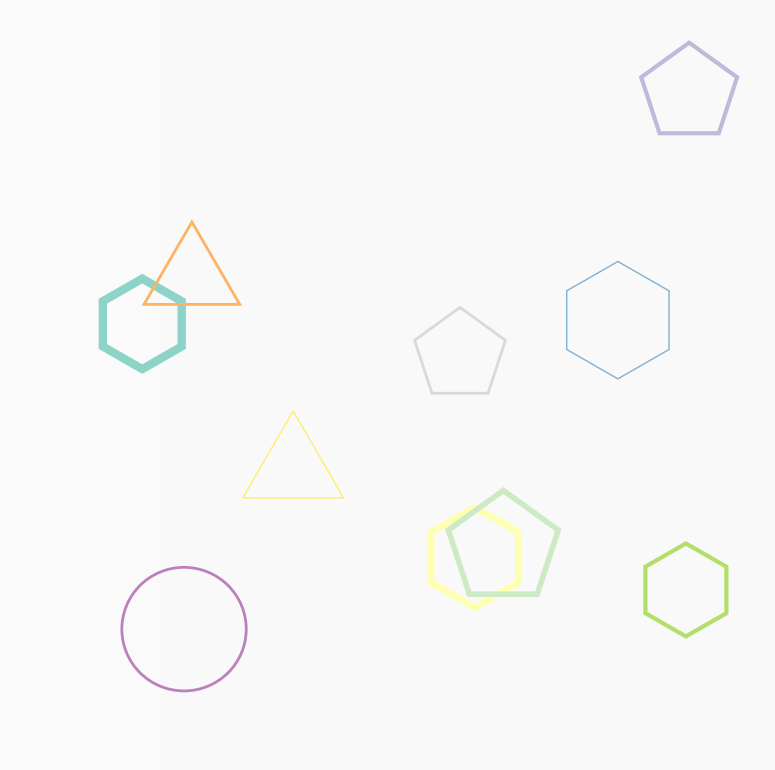[{"shape": "hexagon", "thickness": 3, "radius": 0.29, "center": [0.184, 0.579]}, {"shape": "hexagon", "thickness": 2.5, "radius": 0.33, "center": [0.613, 0.276]}, {"shape": "pentagon", "thickness": 1.5, "radius": 0.33, "center": [0.889, 0.88]}, {"shape": "hexagon", "thickness": 0.5, "radius": 0.38, "center": [0.797, 0.584]}, {"shape": "triangle", "thickness": 1, "radius": 0.36, "center": [0.248, 0.64]}, {"shape": "hexagon", "thickness": 1.5, "radius": 0.3, "center": [0.885, 0.234]}, {"shape": "pentagon", "thickness": 1, "radius": 0.31, "center": [0.594, 0.539]}, {"shape": "circle", "thickness": 1, "radius": 0.4, "center": [0.237, 0.183]}, {"shape": "pentagon", "thickness": 2, "radius": 0.37, "center": [0.649, 0.289]}, {"shape": "triangle", "thickness": 0.5, "radius": 0.38, "center": [0.378, 0.391]}]